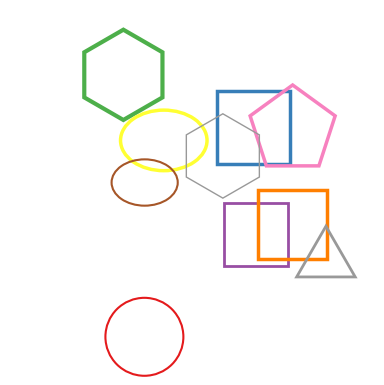[{"shape": "circle", "thickness": 1.5, "radius": 0.51, "center": [0.375, 0.125]}, {"shape": "square", "thickness": 2.5, "radius": 0.47, "center": [0.658, 0.668]}, {"shape": "hexagon", "thickness": 3, "radius": 0.59, "center": [0.32, 0.806]}, {"shape": "square", "thickness": 2, "radius": 0.41, "center": [0.665, 0.39]}, {"shape": "square", "thickness": 2.5, "radius": 0.44, "center": [0.76, 0.417]}, {"shape": "oval", "thickness": 2.5, "radius": 0.56, "center": [0.425, 0.635]}, {"shape": "oval", "thickness": 1.5, "radius": 0.43, "center": [0.376, 0.526]}, {"shape": "pentagon", "thickness": 2.5, "radius": 0.58, "center": [0.76, 0.663]}, {"shape": "triangle", "thickness": 2, "radius": 0.44, "center": [0.847, 0.325]}, {"shape": "hexagon", "thickness": 1, "radius": 0.55, "center": [0.579, 0.595]}]